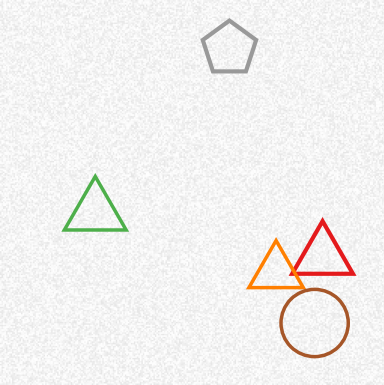[{"shape": "triangle", "thickness": 3, "radius": 0.46, "center": [0.838, 0.334]}, {"shape": "triangle", "thickness": 2.5, "radius": 0.46, "center": [0.247, 0.449]}, {"shape": "triangle", "thickness": 2.5, "radius": 0.41, "center": [0.717, 0.294]}, {"shape": "circle", "thickness": 2.5, "radius": 0.44, "center": [0.817, 0.161]}, {"shape": "pentagon", "thickness": 3, "radius": 0.36, "center": [0.596, 0.874]}]